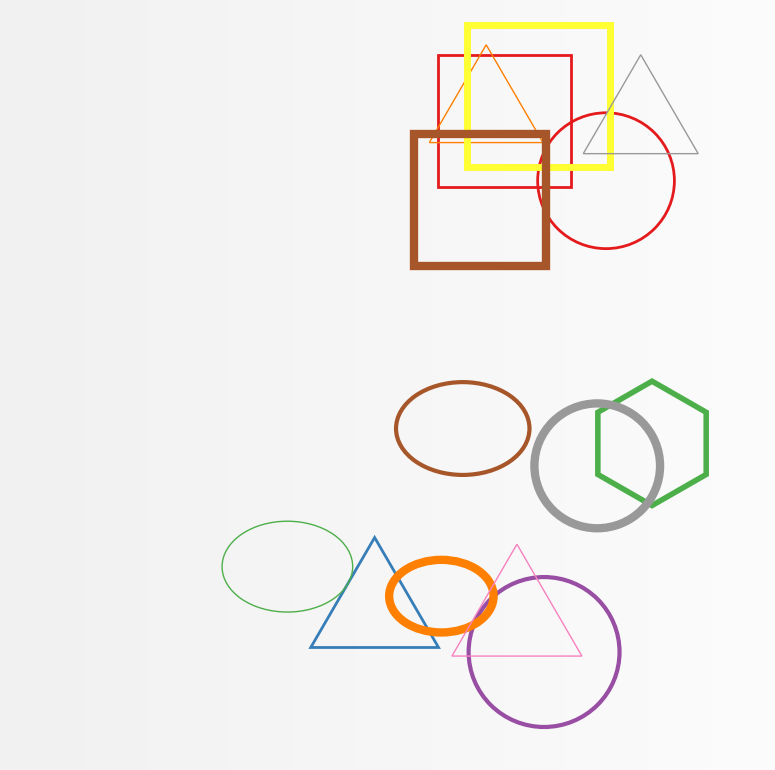[{"shape": "square", "thickness": 1, "radius": 0.43, "center": [0.651, 0.843]}, {"shape": "circle", "thickness": 1, "radius": 0.44, "center": [0.782, 0.765]}, {"shape": "triangle", "thickness": 1, "radius": 0.48, "center": [0.483, 0.207]}, {"shape": "hexagon", "thickness": 2, "radius": 0.4, "center": [0.841, 0.424]}, {"shape": "oval", "thickness": 0.5, "radius": 0.42, "center": [0.371, 0.264]}, {"shape": "circle", "thickness": 1.5, "radius": 0.49, "center": [0.702, 0.153]}, {"shape": "oval", "thickness": 3, "radius": 0.34, "center": [0.569, 0.226]}, {"shape": "triangle", "thickness": 0.5, "radius": 0.42, "center": [0.627, 0.857]}, {"shape": "square", "thickness": 2.5, "radius": 0.46, "center": [0.695, 0.875]}, {"shape": "oval", "thickness": 1.5, "radius": 0.43, "center": [0.597, 0.443]}, {"shape": "square", "thickness": 3, "radius": 0.43, "center": [0.619, 0.74]}, {"shape": "triangle", "thickness": 0.5, "radius": 0.48, "center": [0.667, 0.196]}, {"shape": "triangle", "thickness": 0.5, "radius": 0.43, "center": [0.827, 0.843]}, {"shape": "circle", "thickness": 3, "radius": 0.41, "center": [0.771, 0.395]}]